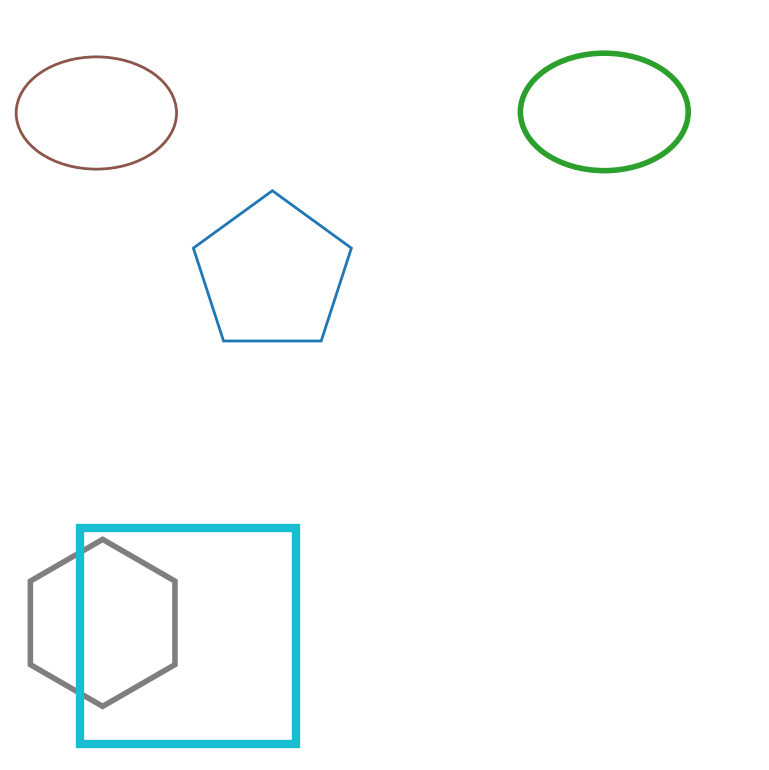[{"shape": "pentagon", "thickness": 1, "radius": 0.54, "center": [0.354, 0.644]}, {"shape": "oval", "thickness": 2, "radius": 0.54, "center": [0.785, 0.855]}, {"shape": "oval", "thickness": 1, "radius": 0.52, "center": [0.125, 0.853]}, {"shape": "hexagon", "thickness": 2, "radius": 0.54, "center": [0.133, 0.191]}, {"shape": "square", "thickness": 3, "radius": 0.7, "center": [0.244, 0.174]}]